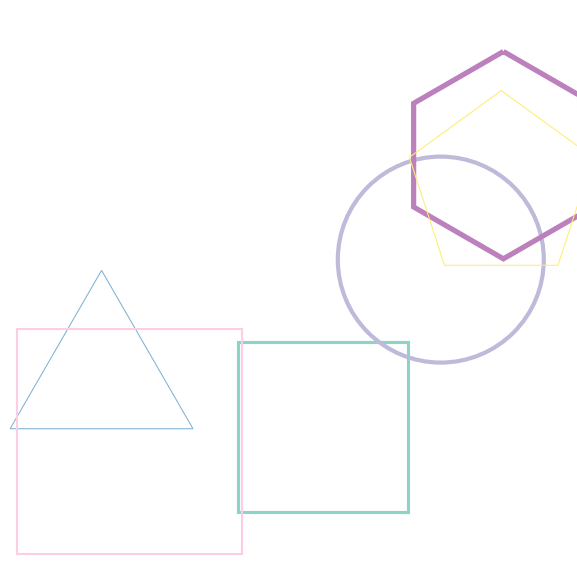[{"shape": "square", "thickness": 1.5, "radius": 0.74, "center": [0.559, 0.26]}, {"shape": "circle", "thickness": 2, "radius": 0.89, "center": [0.763, 0.55]}, {"shape": "triangle", "thickness": 0.5, "radius": 0.91, "center": [0.176, 0.348]}, {"shape": "square", "thickness": 1, "radius": 0.97, "center": [0.224, 0.234]}, {"shape": "hexagon", "thickness": 2.5, "radius": 0.9, "center": [0.872, 0.73]}, {"shape": "pentagon", "thickness": 0.5, "radius": 0.84, "center": [0.868, 0.675]}]